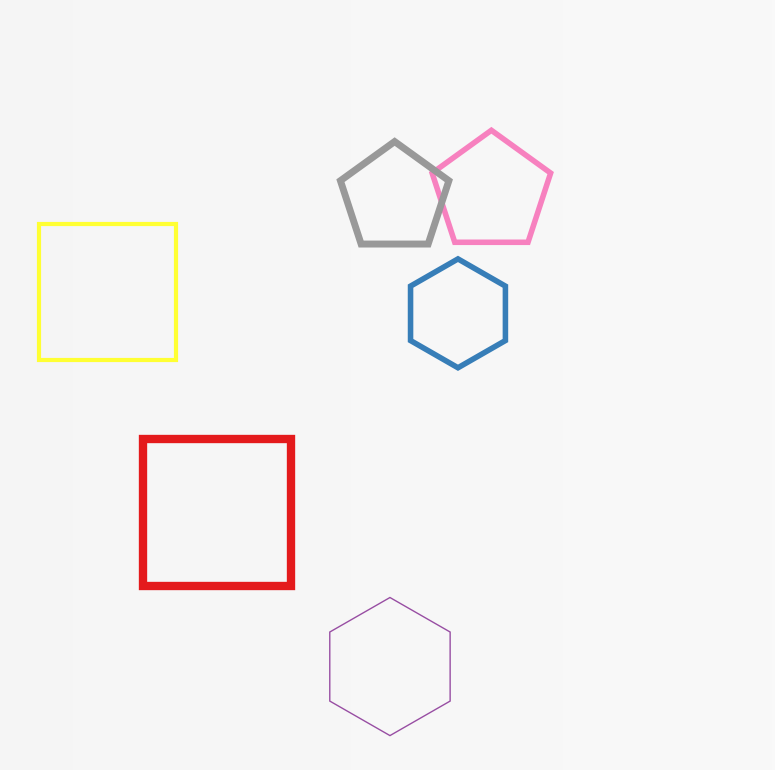[{"shape": "square", "thickness": 3, "radius": 0.48, "center": [0.28, 0.334]}, {"shape": "hexagon", "thickness": 2, "radius": 0.35, "center": [0.591, 0.593]}, {"shape": "hexagon", "thickness": 0.5, "radius": 0.45, "center": [0.503, 0.134]}, {"shape": "square", "thickness": 1.5, "radius": 0.44, "center": [0.139, 0.62]}, {"shape": "pentagon", "thickness": 2, "radius": 0.4, "center": [0.634, 0.75]}, {"shape": "pentagon", "thickness": 2.5, "radius": 0.37, "center": [0.509, 0.743]}]